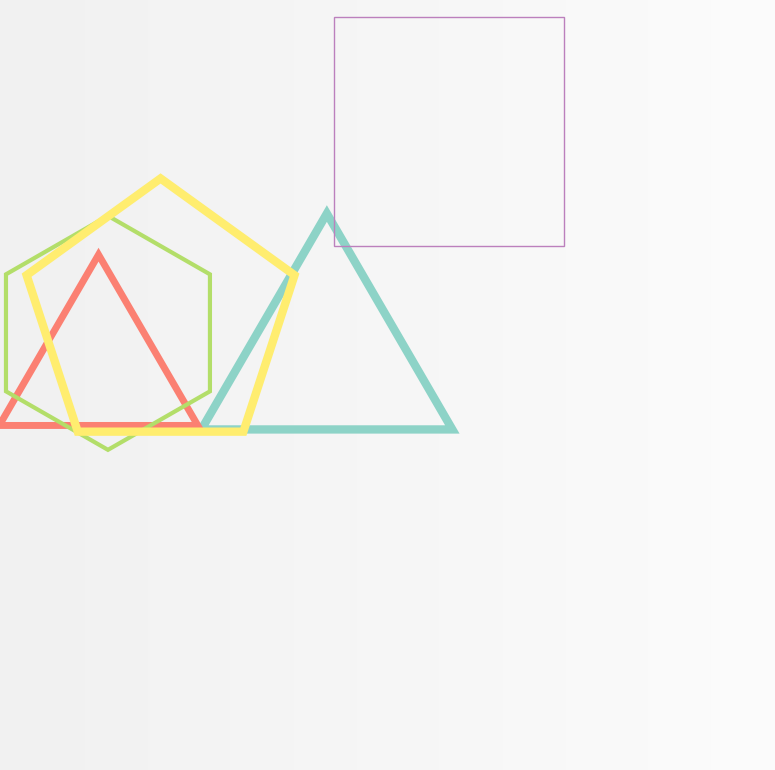[{"shape": "triangle", "thickness": 3, "radius": 0.93, "center": [0.422, 0.536]}, {"shape": "triangle", "thickness": 2.5, "radius": 0.74, "center": [0.127, 0.521]}, {"shape": "hexagon", "thickness": 1.5, "radius": 0.76, "center": [0.139, 0.568]}, {"shape": "square", "thickness": 0.5, "radius": 0.74, "center": [0.579, 0.829]}, {"shape": "pentagon", "thickness": 3, "radius": 0.91, "center": [0.207, 0.586]}]